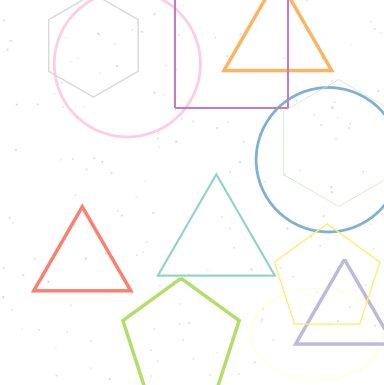[{"shape": "triangle", "thickness": 1.5, "radius": 0.88, "center": [0.562, 0.372]}, {"shape": "oval", "thickness": 0.5, "radius": 0.85, "center": [0.824, 0.132]}, {"shape": "triangle", "thickness": 2.5, "radius": 0.73, "center": [0.895, 0.18]}, {"shape": "triangle", "thickness": 2.5, "radius": 0.73, "center": [0.214, 0.317]}, {"shape": "circle", "thickness": 2, "radius": 0.94, "center": [0.853, 0.585]}, {"shape": "triangle", "thickness": 2.5, "radius": 0.81, "center": [0.722, 0.898]}, {"shape": "pentagon", "thickness": 2.5, "radius": 0.79, "center": [0.47, 0.118]}, {"shape": "circle", "thickness": 2, "radius": 0.95, "center": [0.331, 0.834]}, {"shape": "hexagon", "thickness": 1, "radius": 0.67, "center": [0.243, 0.882]}, {"shape": "square", "thickness": 1.5, "radius": 0.73, "center": [0.601, 0.866]}, {"shape": "hexagon", "thickness": 0.5, "radius": 0.82, "center": [0.88, 0.628]}, {"shape": "pentagon", "thickness": 1, "radius": 0.72, "center": [0.85, 0.275]}]